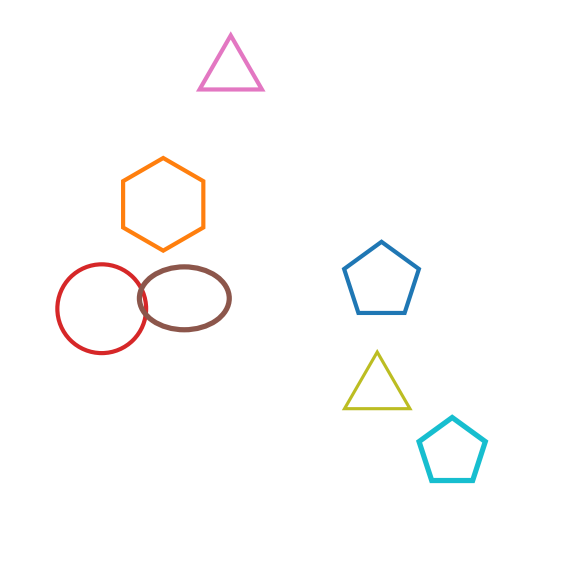[{"shape": "pentagon", "thickness": 2, "radius": 0.34, "center": [0.661, 0.512]}, {"shape": "hexagon", "thickness": 2, "radius": 0.4, "center": [0.283, 0.645]}, {"shape": "circle", "thickness": 2, "radius": 0.38, "center": [0.176, 0.465]}, {"shape": "oval", "thickness": 2.5, "radius": 0.39, "center": [0.319, 0.483]}, {"shape": "triangle", "thickness": 2, "radius": 0.31, "center": [0.4, 0.875]}, {"shape": "triangle", "thickness": 1.5, "radius": 0.33, "center": [0.653, 0.324]}, {"shape": "pentagon", "thickness": 2.5, "radius": 0.3, "center": [0.783, 0.216]}]